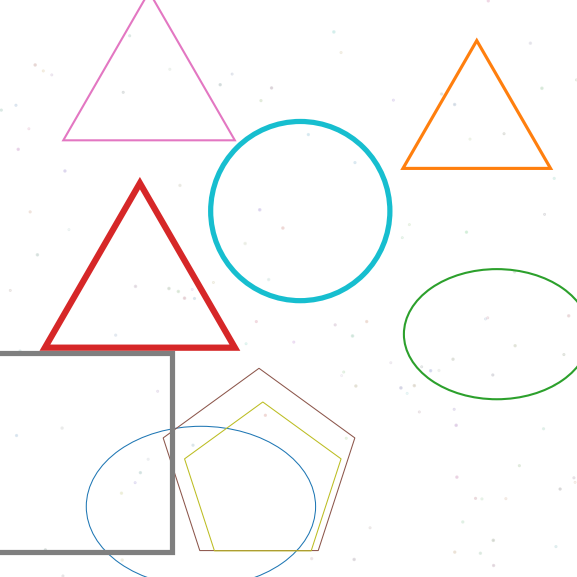[{"shape": "oval", "thickness": 0.5, "radius": 0.99, "center": [0.348, 0.122]}, {"shape": "triangle", "thickness": 1.5, "radius": 0.74, "center": [0.826, 0.781]}, {"shape": "oval", "thickness": 1, "radius": 0.8, "center": [0.86, 0.42]}, {"shape": "triangle", "thickness": 3, "radius": 0.95, "center": [0.242, 0.492]}, {"shape": "pentagon", "thickness": 0.5, "radius": 0.87, "center": [0.449, 0.187]}, {"shape": "triangle", "thickness": 1, "radius": 0.86, "center": [0.258, 0.842]}, {"shape": "square", "thickness": 2.5, "radius": 0.86, "center": [0.125, 0.215]}, {"shape": "pentagon", "thickness": 0.5, "radius": 0.71, "center": [0.455, 0.161]}, {"shape": "circle", "thickness": 2.5, "radius": 0.78, "center": [0.52, 0.634]}]